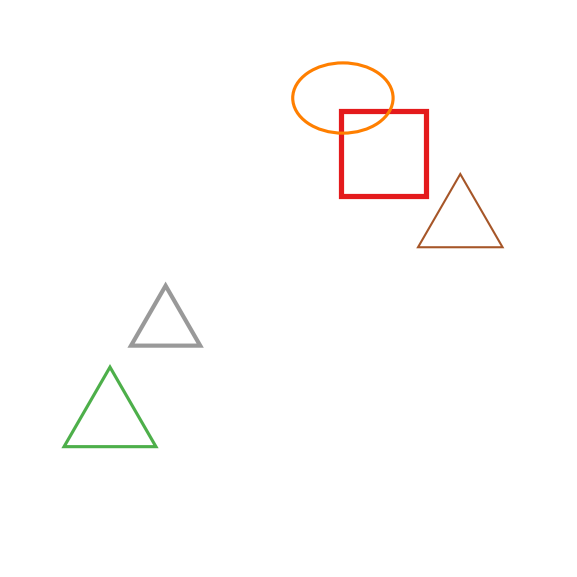[{"shape": "square", "thickness": 2.5, "radius": 0.37, "center": [0.663, 0.733]}, {"shape": "triangle", "thickness": 1.5, "radius": 0.46, "center": [0.19, 0.272]}, {"shape": "oval", "thickness": 1.5, "radius": 0.43, "center": [0.594, 0.829]}, {"shape": "triangle", "thickness": 1, "radius": 0.42, "center": [0.797, 0.613]}, {"shape": "triangle", "thickness": 2, "radius": 0.35, "center": [0.287, 0.435]}]